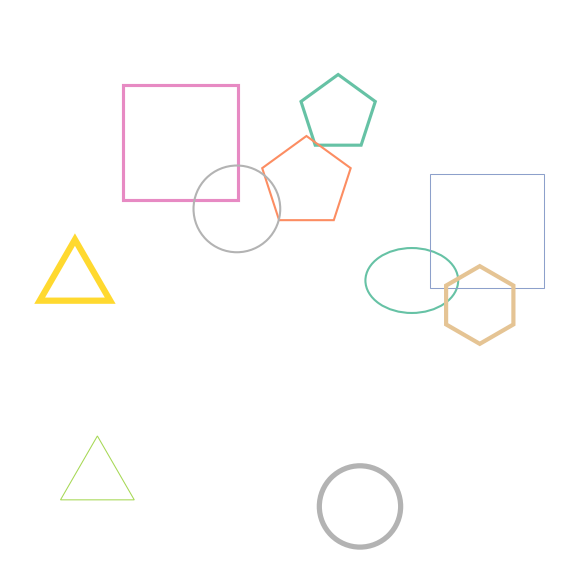[{"shape": "oval", "thickness": 1, "radius": 0.4, "center": [0.713, 0.513]}, {"shape": "pentagon", "thickness": 1.5, "radius": 0.34, "center": [0.586, 0.802]}, {"shape": "pentagon", "thickness": 1, "radius": 0.4, "center": [0.531, 0.683]}, {"shape": "square", "thickness": 0.5, "radius": 0.49, "center": [0.843, 0.6]}, {"shape": "square", "thickness": 1.5, "radius": 0.5, "center": [0.313, 0.752]}, {"shape": "triangle", "thickness": 0.5, "radius": 0.37, "center": [0.169, 0.17]}, {"shape": "triangle", "thickness": 3, "radius": 0.35, "center": [0.13, 0.514]}, {"shape": "hexagon", "thickness": 2, "radius": 0.34, "center": [0.831, 0.471]}, {"shape": "circle", "thickness": 1, "radius": 0.38, "center": [0.41, 0.637]}, {"shape": "circle", "thickness": 2.5, "radius": 0.35, "center": [0.623, 0.122]}]